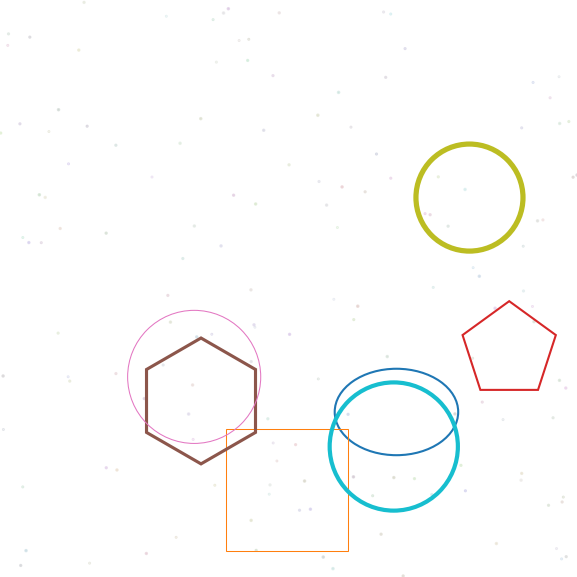[{"shape": "oval", "thickness": 1, "radius": 0.53, "center": [0.686, 0.286]}, {"shape": "square", "thickness": 0.5, "radius": 0.53, "center": [0.497, 0.151]}, {"shape": "pentagon", "thickness": 1, "radius": 0.42, "center": [0.882, 0.393]}, {"shape": "hexagon", "thickness": 1.5, "radius": 0.54, "center": [0.348, 0.305]}, {"shape": "circle", "thickness": 0.5, "radius": 0.58, "center": [0.336, 0.347]}, {"shape": "circle", "thickness": 2.5, "radius": 0.46, "center": [0.813, 0.657]}, {"shape": "circle", "thickness": 2, "radius": 0.56, "center": [0.682, 0.226]}]